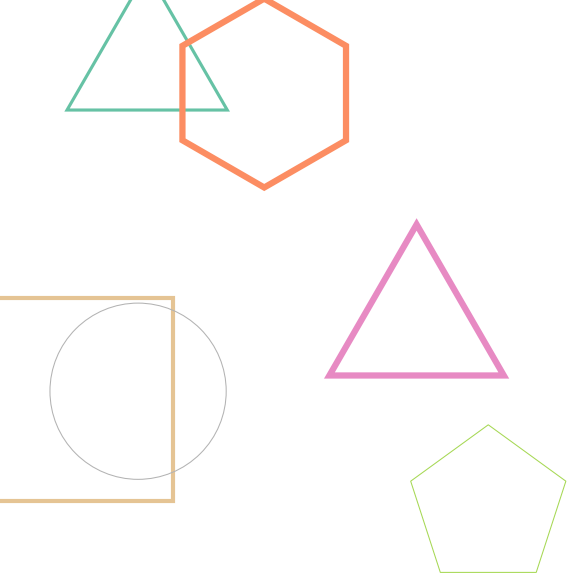[{"shape": "triangle", "thickness": 1.5, "radius": 0.8, "center": [0.255, 0.889]}, {"shape": "hexagon", "thickness": 3, "radius": 0.82, "center": [0.458, 0.838]}, {"shape": "triangle", "thickness": 3, "radius": 0.87, "center": [0.721, 0.436]}, {"shape": "pentagon", "thickness": 0.5, "radius": 0.71, "center": [0.845, 0.122]}, {"shape": "square", "thickness": 2, "radius": 0.88, "center": [0.125, 0.307]}, {"shape": "circle", "thickness": 0.5, "radius": 0.76, "center": [0.239, 0.322]}]